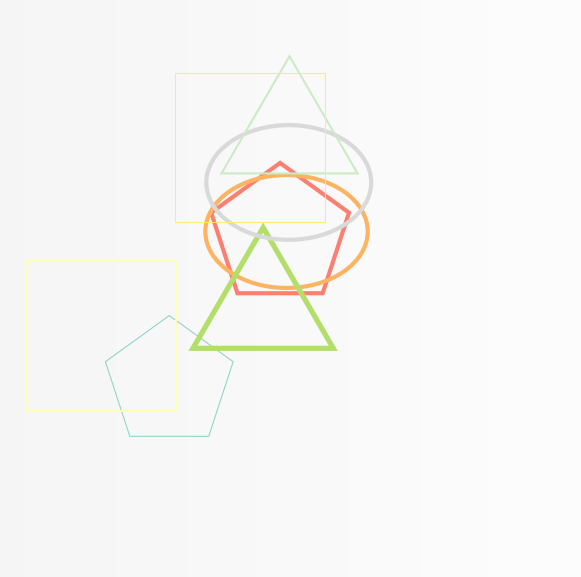[{"shape": "pentagon", "thickness": 0.5, "radius": 0.58, "center": [0.291, 0.337]}, {"shape": "square", "thickness": 1, "radius": 0.65, "center": [0.174, 0.417]}, {"shape": "pentagon", "thickness": 2, "radius": 0.62, "center": [0.482, 0.592]}, {"shape": "oval", "thickness": 2, "radius": 0.7, "center": [0.493, 0.598]}, {"shape": "triangle", "thickness": 2.5, "radius": 0.7, "center": [0.453, 0.466]}, {"shape": "oval", "thickness": 2, "radius": 0.71, "center": [0.497, 0.683]}, {"shape": "triangle", "thickness": 1, "radius": 0.68, "center": [0.498, 0.766]}, {"shape": "square", "thickness": 0.5, "radius": 0.65, "center": [0.431, 0.744]}]